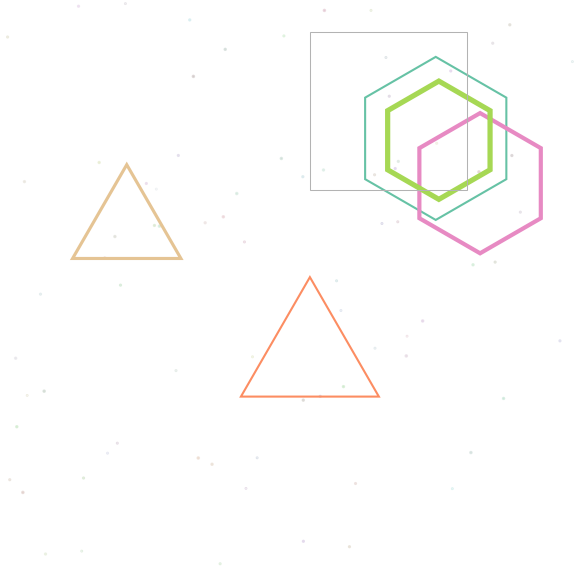[{"shape": "hexagon", "thickness": 1, "radius": 0.71, "center": [0.755, 0.759]}, {"shape": "triangle", "thickness": 1, "radius": 0.69, "center": [0.537, 0.381]}, {"shape": "hexagon", "thickness": 2, "radius": 0.61, "center": [0.831, 0.682]}, {"shape": "hexagon", "thickness": 2.5, "radius": 0.51, "center": [0.76, 0.756]}, {"shape": "triangle", "thickness": 1.5, "radius": 0.54, "center": [0.219, 0.606]}, {"shape": "square", "thickness": 0.5, "radius": 0.68, "center": [0.672, 0.807]}]